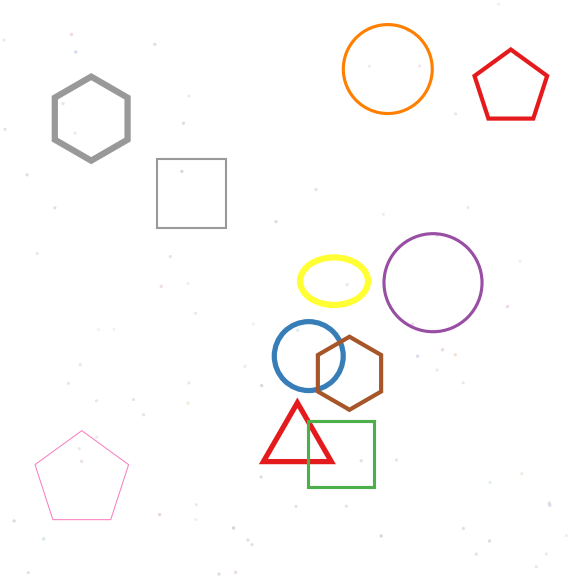[{"shape": "triangle", "thickness": 2.5, "radius": 0.34, "center": [0.515, 0.234]}, {"shape": "pentagon", "thickness": 2, "radius": 0.33, "center": [0.885, 0.847]}, {"shape": "circle", "thickness": 2.5, "radius": 0.3, "center": [0.535, 0.383]}, {"shape": "square", "thickness": 1.5, "radius": 0.29, "center": [0.591, 0.214]}, {"shape": "circle", "thickness": 1.5, "radius": 0.42, "center": [0.75, 0.51]}, {"shape": "circle", "thickness": 1.5, "radius": 0.39, "center": [0.671, 0.88]}, {"shape": "oval", "thickness": 3, "radius": 0.29, "center": [0.578, 0.512]}, {"shape": "hexagon", "thickness": 2, "radius": 0.32, "center": [0.605, 0.353]}, {"shape": "pentagon", "thickness": 0.5, "radius": 0.43, "center": [0.142, 0.168]}, {"shape": "square", "thickness": 1, "radius": 0.3, "center": [0.332, 0.664]}, {"shape": "hexagon", "thickness": 3, "radius": 0.36, "center": [0.158, 0.794]}]